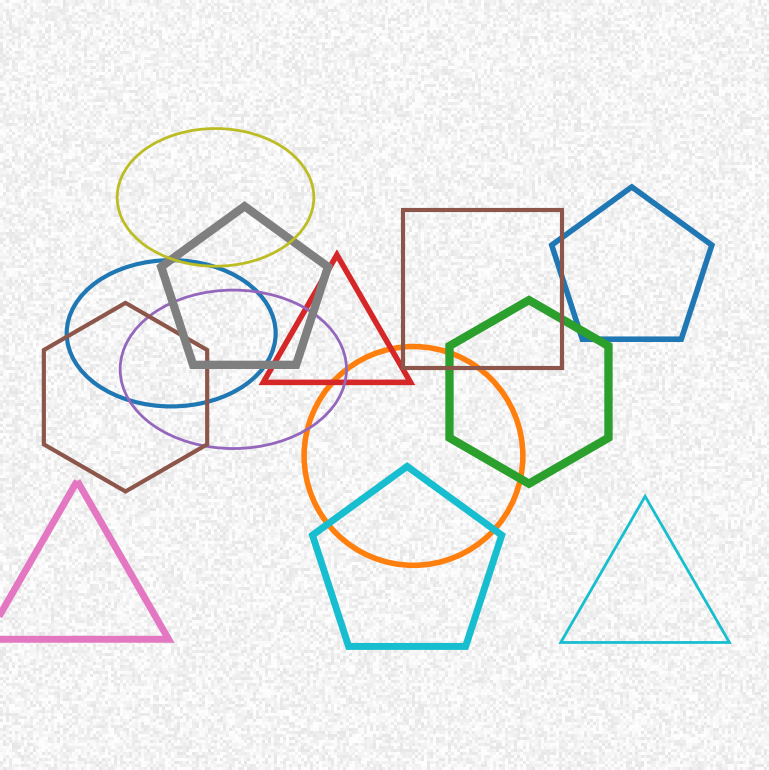[{"shape": "oval", "thickness": 1.5, "radius": 0.68, "center": [0.222, 0.567]}, {"shape": "pentagon", "thickness": 2, "radius": 0.55, "center": [0.82, 0.648]}, {"shape": "circle", "thickness": 2, "radius": 0.71, "center": [0.537, 0.408]}, {"shape": "hexagon", "thickness": 3, "radius": 0.6, "center": [0.687, 0.491]}, {"shape": "triangle", "thickness": 2, "radius": 0.55, "center": [0.438, 0.559]}, {"shape": "oval", "thickness": 1, "radius": 0.73, "center": [0.303, 0.52]}, {"shape": "square", "thickness": 1.5, "radius": 0.51, "center": [0.627, 0.624]}, {"shape": "hexagon", "thickness": 1.5, "radius": 0.61, "center": [0.163, 0.484]}, {"shape": "triangle", "thickness": 2.5, "radius": 0.69, "center": [0.1, 0.238]}, {"shape": "pentagon", "thickness": 3, "radius": 0.57, "center": [0.318, 0.618]}, {"shape": "oval", "thickness": 1, "radius": 0.64, "center": [0.28, 0.744]}, {"shape": "triangle", "thickness": 1, "radius": 0.63, "center": [0.838, 0.229]}, {"shape": "pentagon", "thickness": 2.5, "radius": 0.65, "center": [0.529, 0.265]}]